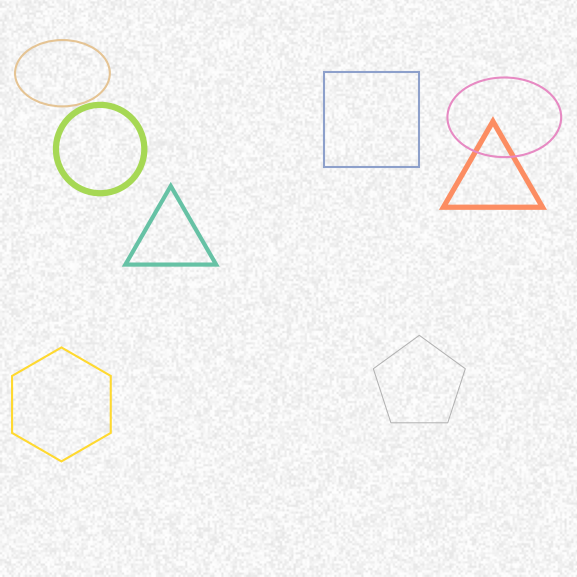[{"shape": "triangle", "thickness": 2, "radius": 0.45, "center": [0.296, 0.586]}, {"shape": "triangle", "thickness": 2.5, "radius": 0.5, "center": [0.854, 0.69]}, {"shape": "square", "thickness": 1, "radius": 0.41, "center": [0.643, 0.792]}, {"shape": "oval", "thickness": 1, "radius": 0.49, "center": [0.873, 0.796]}, {"shape": "circle", "thickness": 3, "radius": 0.38, "center": [0.173, 0.741]}, {"shape": "hexagon", "thickness": 1, "radius": 0.49, "center": [0.106, 0.299]}, {"shape": "oval", "thickness": 1, "radius": 0.41, "center": [0.108, 0.872]}, {"shape": "pentagon", "thickness": 0.5, "radius": 0.42, "center": [0.726, 0.335]}]